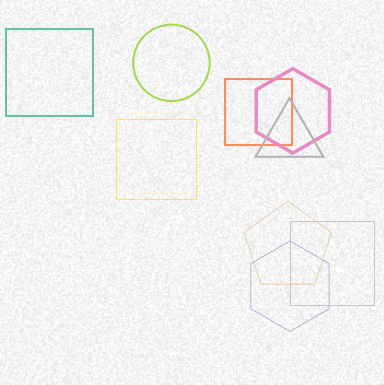[{"shape": "square", "thickness": 1.5, "radius": 0.57, "center": [0.129, 0.811]}, {"shape": "square", "thickness": 1.5, "radius": 0.43, "center": [0.672, 0.709]}, {"shape": "hexagon", "thickness": 0.5, "radius": 0.59, "center": [0.753, 0.257]}, {"shape": "hexagon", "thickness": 2.5, "radius": 0.55, "center": [0.761, 0.712]}, {"shape": "circle", "thickness": 1.5, "radius": 0.5, "center": [0.445, 0.837]}, {"shape": "square", "thickness": 0.5, "radius": 0.52, "center": [0.406, 0.587]}, {"shape": "pentagon", "thickness": 0.5, "radius": 0.6, "center": [0.748, 0.358]}, {"shape": "triangle", "thickness": 1.5, "radius": 0.51, "center": [0.752, 0.644]}, {"shape": "square", "thickness": 0.5, "radius": 0.55, "center": [0.861, 0.316]}]